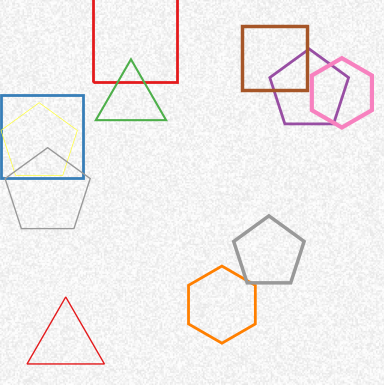[{"shape": "triangle", "thickness": 1, "radius": 0.58, "center": [0.171, 0.113]}, {"shape": "square", "thickness": 2, "radius": 0.54, "center": [0.35, 0.896]}, {"shape": "square", "thickness": 2, "radius": 0.53, "center": [0.108, 0.646]}, {"shape": "triangle", "thickness": 1.5, "radius": 0.53, "center": [0.34, 0.741]}, {"shape": "pentagon", "thickness": 2, "radius": 0.54, "center": [0.803, 0.765]}, {"shape": "hexagon", "thickness": 2, "radius": 0.5, "center": [0.576, 0.209]}, {"shape": "pentagon", "thickness": 0.5, "radius": 0.52, "center": [0.102, 0.629]}, {"shape": "square", "thickness": 2.5, "radius": 0.42, "center": [0.713, 0.849]}, {"shape": "hexagon", "thickness": 3, "radius": 0.45, "center": [0.888, 0.759]}, {"shape": "pentagon", "thickness": 2.5, "radius": 0.48, "center": [0.698, 0.343]}, {"shape": "pentagon", "thickness": 1, "radius": 0.58, "center": [0.124, 0.5]}]